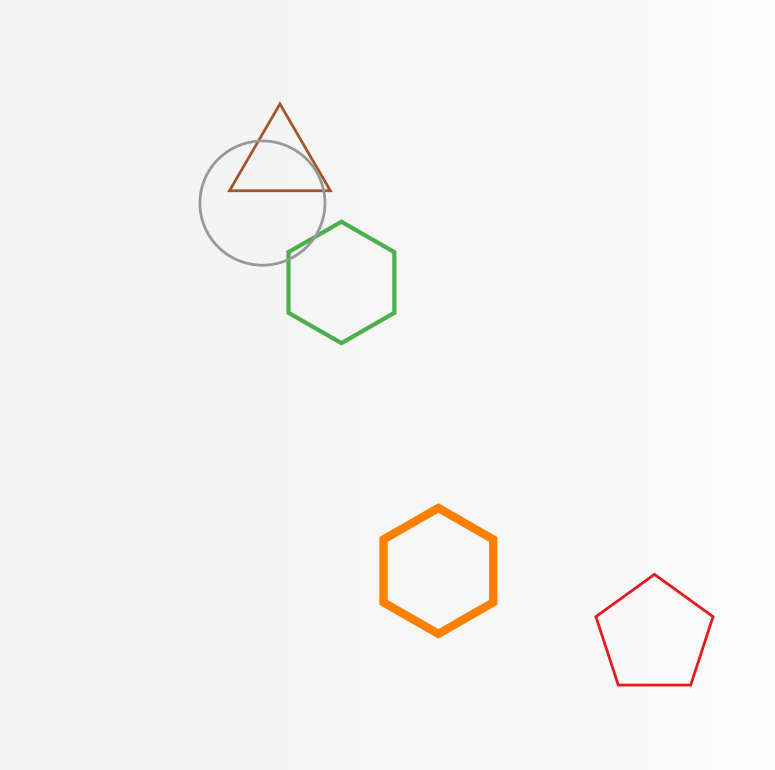[{"shape": "pentagon", "thickness": 1, "radius": 0.4, "center": [0.844, 0.175]}, {"shape": "hexagon", "thickness": 1.5, "radius": 0.39, "center": [0.441, 0.633]}, {"shape": "hexagon", "thickness": 3, "radius": 0.41, "center": [0.566, 0.259]}, {"shape": "triangle", "thickness": 1, "radius": 0.38, "center": [0.361, 0.79]}, {"shape": "circle", "thickness": 1, "radius": 0.4, "center": [0.339, 0.736]}]